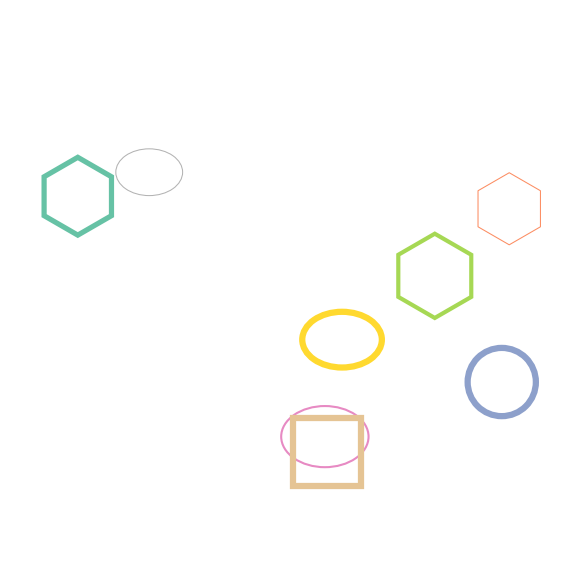[{"shape": "hexagon", "thickness": 2.5, "radius": 0.34, "center": [0.135, 0.659]}, {"shape": "hexagon", "thickness": 0.5, "radius": 0.31, "center": [0.882, 0.638]}, {"shape": "circle", "thickness": 3, "radius": 0.3, "center": [0.869, 0.338]}, {"shape": "oval", "thickness": 1, "radius": 0.38, "center": [0.563, 0.243]}, {"shape": "hexagon", "thickness": 2, "radius": 0.36, "center": [0.753, 0.521]}, {"shape": "oval", "thickness": 3, "radius": 0.34, "center": [0.592, 0.411]}, {"shape": "square", "thickness": 3, "radius": 0.29, "center": [0.566, 0.216]}, {"shape": "oval", "thickness": 0.5, "radius": 0.29, "center": [0.258, 0.701]}]